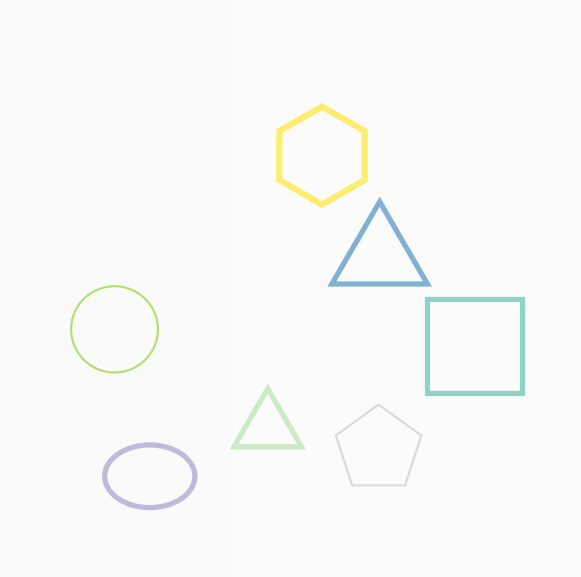[{"shape": "square", "thickness": 2.5, "radius": 0.41, "center": [0.816, 0.4]}, {"shape": "oval", "thickness": 2.5, "radius": 0.39, "center": [0.258, 0.174]}, {"shape": "triangle", "thickness": 2.5, "radius": 0.47, "center": [0.653, 0.555]}, {"shape": "circle", "thickness": 1, "radius": 0.37, "center": [0.197, 0.429]}, {"shape": "pentagon", "thickness": 1, "radius": 0.39, "center": [0.651, 0.221]}, {"shape": "triangle", "thickness": 2.5, "radius": 0.34, "center": [0.461, 0.259]}, {"shape": "hexagon", "thickness": 3, "radius": 0.42, "center": [0.554, 0.73]}]